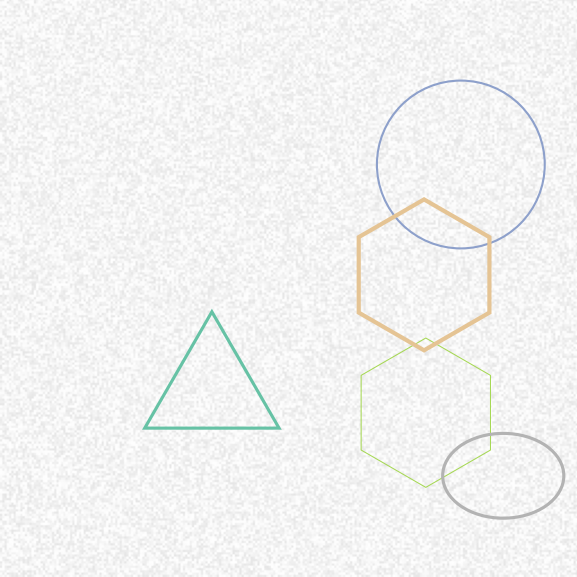[{"shape": "triangle", "thickness": 1.5, "radius": 0.67, "center": [0.367, 0.325]}, {"shape": "circle", "thickness": 1, "radius": 0.73, "center": [0.798, 0.714]}, {"shape": "hexagon", "thickness": 0.5, "radius": 0.65, "center": [0.737, 0.284]}, {"shape": "hexagon", "thickness": 2, "radius": 0.65, "center": [0.734, 0.523]}, {"shape": "oval", "thickness": 1.5, "radius": 0.52, "center": [0.871, 0.175]}]